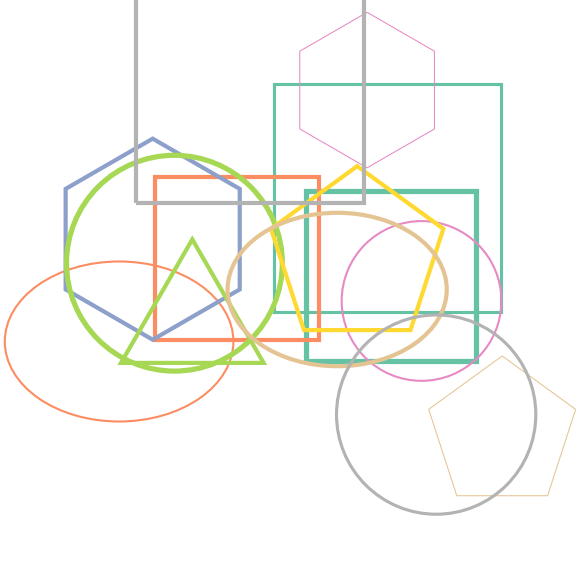[{"shape": "square", "thickness": 1.5, "radius": 0.98, "center": [0.671, 0.656]}, {"shape": "square", "thickness": 2.5, "radius": 0.74, "center": [0.678, 0.521]}, {"shape": "oval", "thickness": 1, "radius": 0.99, "center": [0.206, 0.408]}, {"shape": "square", "thickness": 2, "radius": 0.71, "center": [0.411, 0.552]}, {"shape": "hexagon", "thickness": 2, "radius": 0.87, "center": [0.264, 0.585]}, {"shape": "circle", "thickness": 1, "radius": 0.69, "center": [0.73, 0.478]}, {"shape": "hexagon", "thickness": 0.5, "radius": 0.67, "center": [0.636, 0.843]}, {"shape": "triangle", "thickness": 2, "radius": 0.71, "center": [0.333, 0.442]}, {"shape": "circle", "thickness": 2.5, "radius": 0.93, "center": [0.302, 0.543]}, {"shape": "pentagon", "thickness": 2, "radius": 0.78, "center": [0.619, 0.554]}, {"shape": "oval", "thickness": 2, "radius": 0.95, "center": [0.584, 0.498]}, {"shape": "pentagon", "thickness": 0.5, "radius": 0.67, "center": [0.87, 0.249]}, {"shape": "square", "thickness": 2, "radius": 0.99, "center": [0.433, 0.845]}, {"shape": "circle", "thickness": 1.5, "radius": 0.86, "center": [0.755, 0.281]}]